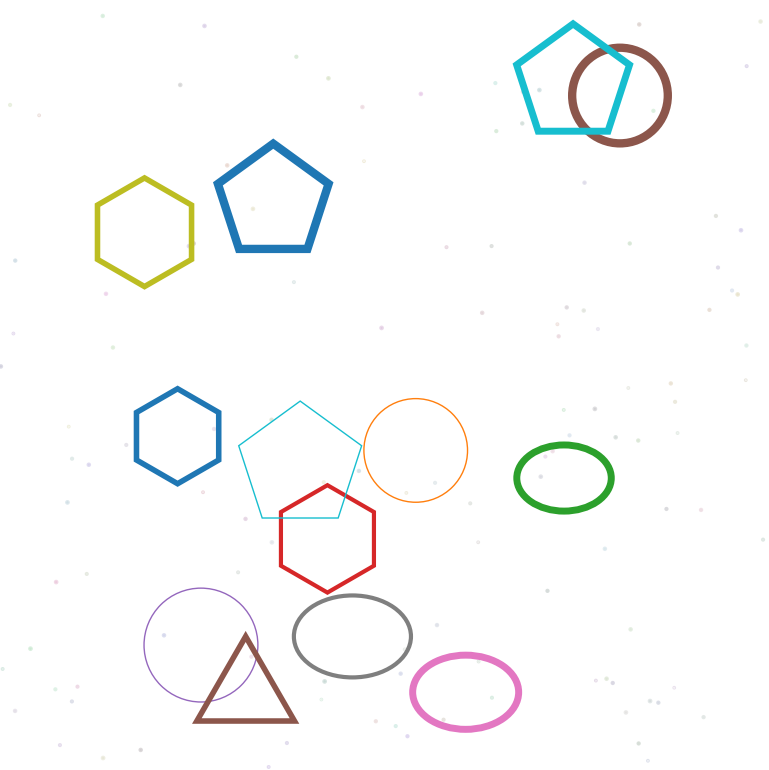[{"shape": "hexagon", "thickness": 2, "radius": 0.31, "center": [0.231, 0.433]}, {"shape": "pentagon", "thickness": 3, "radius": 0.38, "center": [0.355, 0.738]}, {"shape": "circle", "thickness": 0.5, "radius": 0.34, "center": [0.54, 0.415]}, {"shape": "oval", "thickness": 2.5, "radius": 0.31, "center": [0.733, 0.379]}, {"shape": "hexagon", "thickness": 1.5, "radius": 0.35, "center": [0.425, 0.3]}, {"shape": "circle", "thickness": 0.5, "radius": 0.37, "center": [0.261, 0.162]}, {"shape": "circle", "thickness": 3, "radius": 0.31, "center": [0.805, 0.876]}, {"shape": "triangle", "thickness": 2, "radius": 0.37, "center": [0.319, 0.1]}, {"shape": "oval", "thickness": 2.5, "radius": 0.34, "center": [0.605, 0.101]}, {"shape": "oval", "thickness": 1.5, "radius": 0.38, "center": [0.458, 0.173]}, {"shape": "hexagon", "thickness": 2, "radius": 0.35, "center": [0.188, 0.698]}, {"shape": "pentagon", "thickness": 2.5, "radius": 0.39, "center": [0.744, 0.892]}, {"shape": "pentagon", "thickness": 0.5, "radius": 0.42, "center": [0.39, 0.395]}]